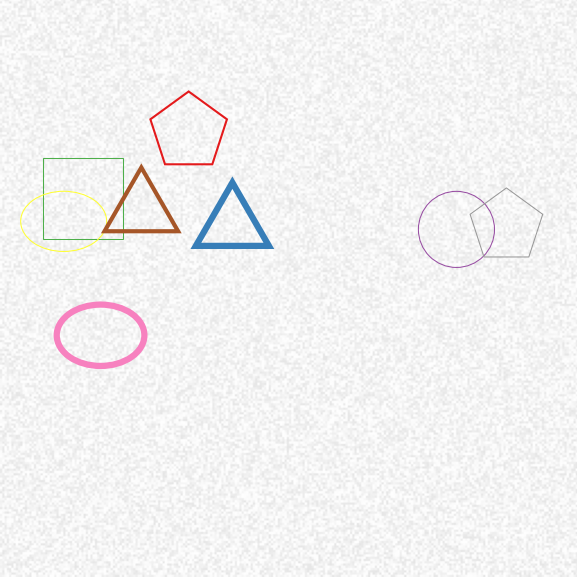[{"shape": "pentagon", "thickness": 1, "radius": 0.35, "center": [0.327, 0.771]}, {"shape": "triangle", "thickness": 3, "radius": 0.37, "center": [0.402, 0.61]}, {"shape": "square", "thickness": 0.5, "radius": 0.35, "center": [0.144, 0.655]}, {"shape": "circle", "thickness": 0.5, "radius": 0.33, "center": [0.79, 0.602]}, {"shape": "oval", "thickness": 0.5, "radius": 0.37, "center": [0.11, 0.616]}, {"shape": "triangle", "thickness": 2, "radius": 0.37, "center": [0.245, 0.635]}, {"shape": "oval", "thickness": 3, "radius": 0.38, "center": [0.174, 0.419]}, {"shape": "pentagon", "thickness": 0.5, "radius": 0.33, "center": [0.877, 0.608]}]